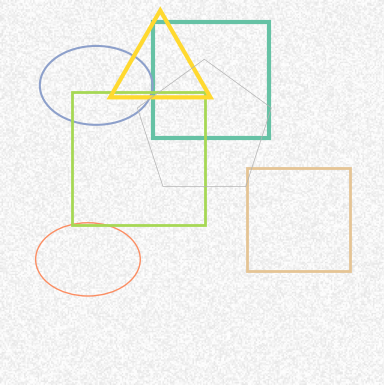[{"shape": "square", "thickness": 3, "radius": 0.75, "center": [0.548, 0.792]}, {"shape": "oval", "thickness": 1, "radius": 0.68, "center": [0.228, 0.326]}, {"shape": "oval", "thickness": 1.5, "radius": 0.73, "center": [0.25, 0.778]}, {"shape": "square", "thickness": 2, "radius": 0.86, "center": [0.359, 0.588]}, {"shape": "triangle", "thickness": 3, "radius": 0.75, "center": [0.416, 0.822]}, {"shape": "square", "thickness": 2, "radius": 0.67, "center": [0.776, 0.431]}, {"shape": "pentagon", "thickness": 0.5, "radius": 0.91, "center": [0.531, 0.663]}]